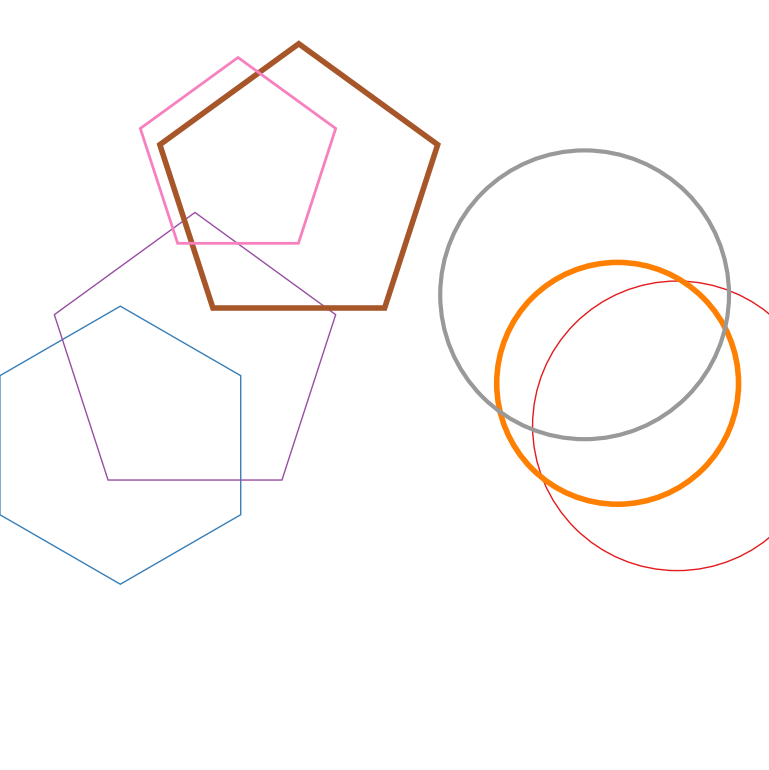[{"shape": "circle", "thickness": 0.5, "radius": 0.94, "center": [0.88, 0.447]}, {"shape": "hexagon", "thickness": 0.5, "radius": 0.9, "center": [0.156, 0.422]}, {"shape": "pentagon", "thickness": 0.5, "radius": 0.96, "center": [0.253, 0.532]}, {"shape": "circle", "thickness": 2, "radius": 0.79, "center": [0.802, 0.502]}, {"shape": "pentagon", "thickness": 2, "radius": 0.95, "center": [0.388, 0.753]}, {"shape": "pentagon", "thickness": 1, "radius": 0.67, "center": [0.309, 0.792]}, {"shape": "circle", "thickness": 1.5, "radius": 0.94, "center": [0.759, 0.617]}]